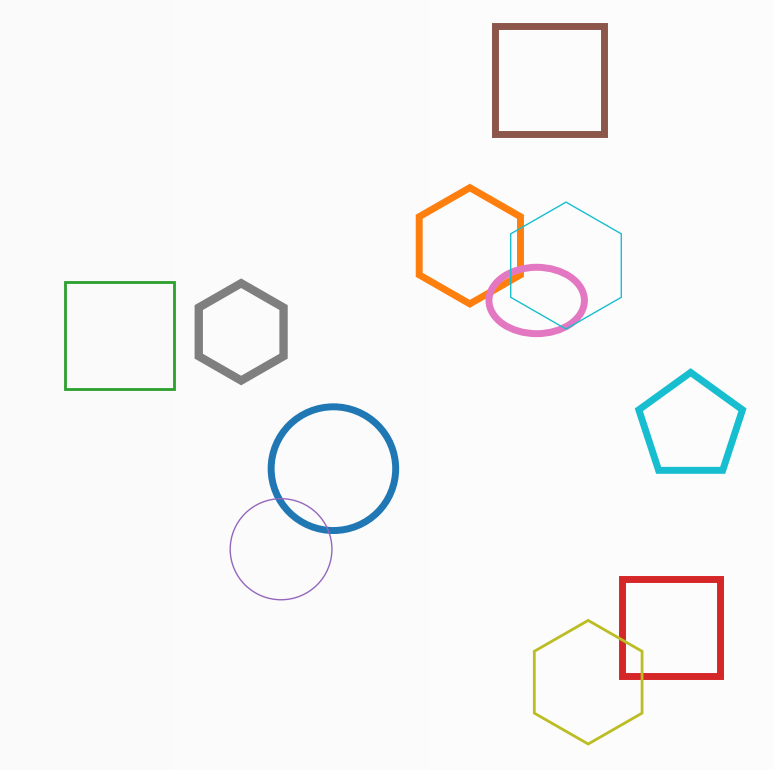[{"shape": "circle", "thickness": 2.5, "radius": 0.4, "center": [0.43, 0.391]}, {"shape": "hexagon", "thickness": 2.5, "radius": 0.38, "center": [0.606, 0.681]}, {"shape": "square", "thickness": 1, "radius": 0.35, "center": [0.154, 0.564]}, {"shape": "square", "thickness": 2.5, "radius": 0.31, "center": [0.866, 0.185]}, {"shape": "circle", "thickness": 0.5, "radius": 0.33, "center": [0.363, 0.287]}, {"shape": "square", "thickness": 2.5, "radius": 0.35, "center": [0.709, 0.896]}, {"shape": "oval", "thickness": 2.5, "radius": 0.31, "center": [0.693, 0.61]}, {"shape": "hexagon", "thickness": 3, "radius": 0.32, "center": [0.311, 0.569]}, {"shape": "hexagon", "thickness": 1, "radius": 0.4, "center": [0.759, 0.114]}, {"shape": "pentagon", "thickness": 2.5, "radius": 0.35, "center": [0.891, 0.446]}, {"shape": "hexagon", "thickness": 0.5, "radius": 0.41, "center": [0.73, 0.655]}]